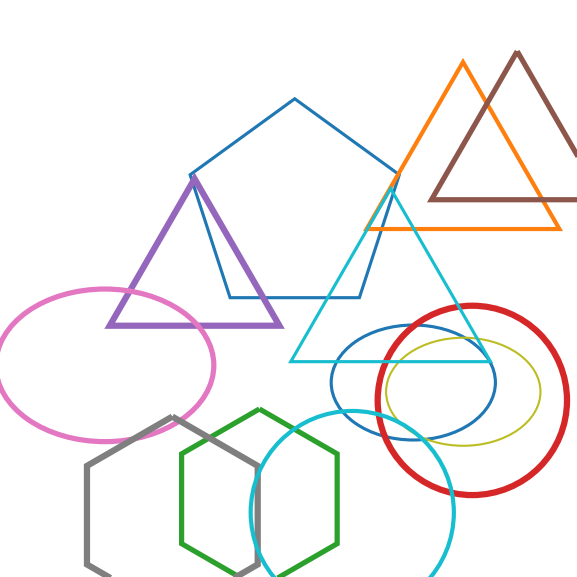[{"shape": "oval", "thickness": 1.5, "radius": 0.71, "center": [0.716, 0.337]}, {"shape": "pentagon", "thickness": 1.5, "radius": 0.95, "center": [0.51, 0.638]}, {"shape": "triangle", "thickness": 2, "radius": 0.96, "center": [0.802, 0.699]}, {"shape": "hexagon", "thickness": 2.5, "radius": 0.78, "center": [0.449, 0.135]}, {"shape": "circle", "thickness": 3, "radius": 0.82, "center": [0.818, 0.306]}, {"shape": "triangle", "thickness": 3, "radius": 0.85, "center": [0.337, 0.52]}, {"shape": "triangle", "thickness": 2.5, "radius": 0.86, "center": [0.896, 0.739]}, {"shape": "oval", "thickness": 2.5, "radius": 0.94, "center": [0.182, 0.367]}, {"shape": "hexagon", "thickness": 3, "radius": 0.85, "center": [0.298, 0.107]}, {"shape": "oval", "thickness": 1, "radius": 0.67, "center": [0.802, 0.321]}, {"shape": "circle", "thickness": 2, "radius": 0.88, "center": [0.61, 0.112]}, {"shape": "triangle", "thickness": 1.5, "radius": 1.0, "center": [0.676, 0.473]}]